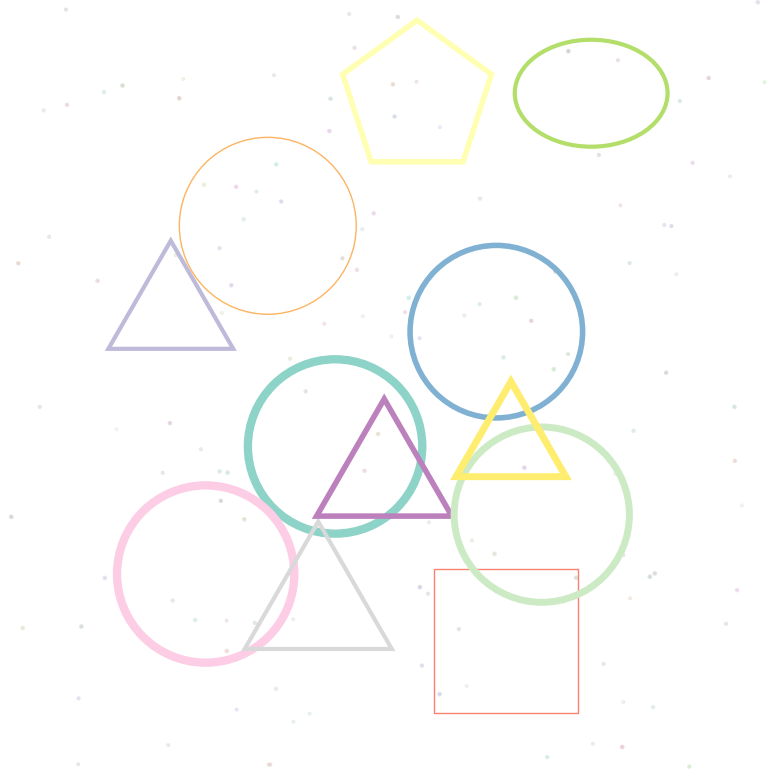[{"shape": "circle", "thickness": 3, "radius": 0.57, "center": [0.435, 0.42]}, {"shape": "pentagon", "thickness": 2, "radius": 0.51, "center": [0.542, 0.872]}, {"shape": "triangle", "thickness": 1.5, "radius": 0.47, "center": [0.222, 0.594]}, {"shape": "square", "thickness": 0.5, "radius": 0.47, "center": [0.657, 0.167]}, {"shape": "circle", "thickness": 2, "radius": 0.56, "center": [0.645, 0.569]}, {"shape": "circle", "thickness": 0.5, "radius": 0.57, "center": [0.348, 0.707]}, {"shape": "oval", "thickness": 1.5, "radius": 0.5, "center": [0.768, 0.879]}, {"shape": "circle", "thickness": 3, "radius": 0.58, "center": [0.267, 0.255]}, {"shape": "triangle", "thickness": 1.5, "radius": 0.55, "center": [0.413, 0.212]}, {"shape": "triangle", "thickness": 2, "radius": 0.51, "center": [0.499, 0.38]}, {"shape": "circle", "thickness": 2.5, "radius": 0.57, "center": [0.704, 0.332]}, {"shape": "triangle", "thickness": 2.5, "radius": 0.41, "center": [0.664, 0.422]}]